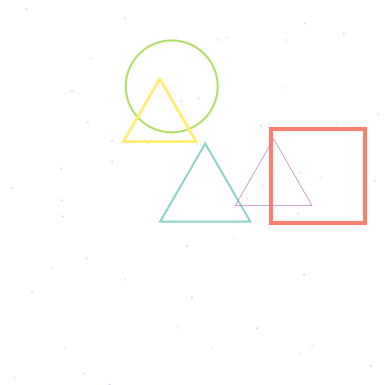[{"shape": "triangle", "thickness": 1.5, "radius": 0.68, "center": [0.533, 0.492]}, {"shape": "square", "thickness": 3, "radius": 0.61, "center": [0.826, 0.543]}, {"shape": "circle", "thickness": 1.5, "radius": 0.6, "center": [0.446, 0.776]}, {"shape": "triangle", "thickness": 0.5, "radius": 0.58, "center": [0.711, 0.524]}, {"shape": "triangle", "thickness": 2, "radius": 0.54, "center": [0.415, 0.687]}]